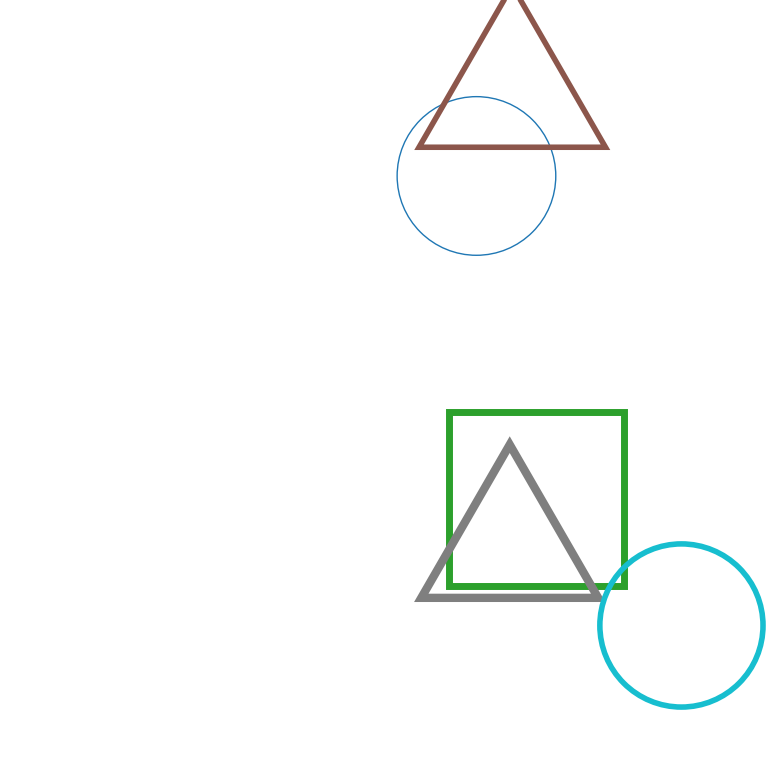[{"shape": "circle", "thickness": 0.5, "radius": 0.52, "center": [0.619, 0.771]}, {"shape": "square", "thickness": 2.5, "radius": 0.57, "center": [0.697, 0.352]}, {"shape": "triangle", "thickness": 2, "radius": 0.7, "center": [0.665, 0.879]}, {"shape": "triangle", "thickness": 3, "radius": 0.66, "center": [0.662, 0.29]}, {"shape": "circle", "thickness": 2, "radius": 0.53, "center": [0.885, 0.188]}]